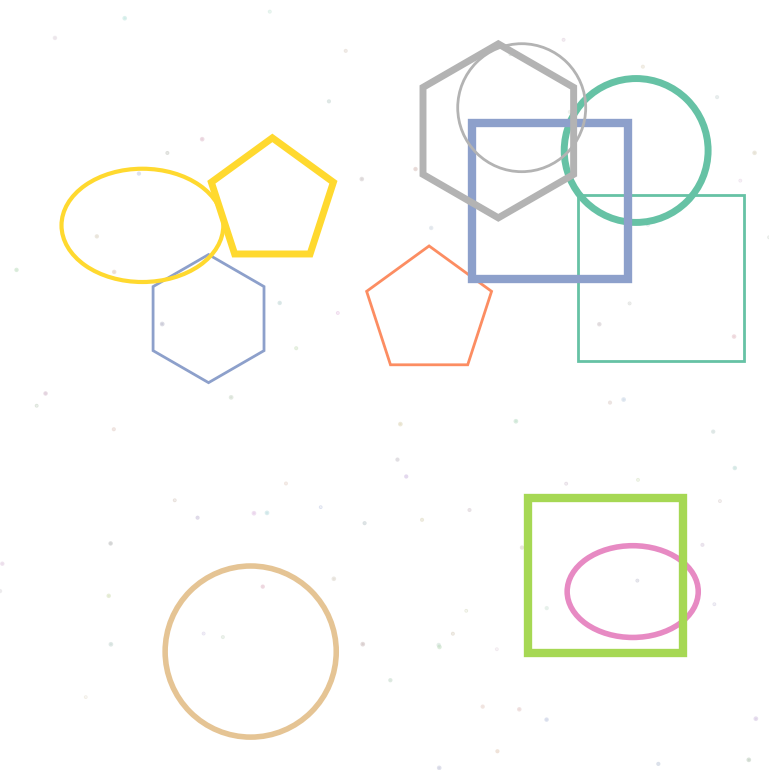[{"shape": "square", "thickness": 1, "radius": 0.54, "center": [0.858, 0.639]}, {"shape": "circle", "thickness": 2.5, "radius": 0.47, "center": [0.826, 0.805]}, {"shape": "pentagon", "thickness": 1, "radius": 0.43, "center": [0.557, 0.595]}, {"shape": "hexagon", "thickness": 1, "radius": 0.42, "center": [0.271, 0.586]}, {"shape": "square", "thickness": 3, "radius": 0.51, "center": [0.714, 0.739]}, {"shape": "oval", "thickness": 2, "radius": 0.43, "center": [0.822, 0.232]}, {"shape": "square", "thickness": 3, "radius": 0.5, "center": [0.786, 0.252]}, {"shape": "pentagon", "thickness": 2.5, "radius": 0.42, "center": [0.354, 0.738]}, {"shape": "oval", "thickness": 1.5, "radius": 0.53, "center": [0.185, 0.707]}, {"shape": "circle", "thickness": 2, "radius": 0.56, "center": [0.326, 0.154]}, {"shape": "hexagon", "thickness": 2.5, "radius": 0.56, "center": [0.647, 0.83]}, {"shape": "circle", "thickness": 1, "radius": 0.42, "center": [0.678, 0.86]}]